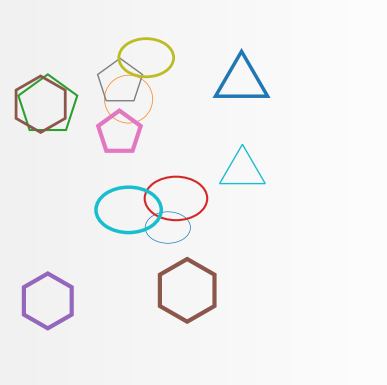[{"shape": "oval", "thickness": 0.5, "radius": 0.29, "center": [0.433, 0.409]}, {"shape": "triangle", "thickness": 2.5, "radius": 0.39, "center": [0.623, 0.789]}, {"shape": "circle", "thickness": 0.5, "radius": 0.31, "center": [0.332, 0.743]}, {"shape": "pentagon", "thickness": 1.5, "radius": 0.4, "center": [0.123, 0.727]}, {"shape": "oval", "thickness": 1.5, "radius": 0.4, "center": [0.454, 0.485]}, {"shape": "hexagon", "thickness": 3, "radius": 0.36, "center": [0.123, 0.218]}, {"shape": "hexagon", "thickness": 3, "radius": 0.41, "center": [0.483, 0.246]}, {"shape": "hexagon", "thickness": 2, "radius": 0.37, "center": [0.105, 0.729]}, {"shape": "pentagon", "thickness": 3, "radius": 0.29, "center": [0.308, 0.655]}, {"shape": "pentagon", "thickness": 1, "radius": 0.3, "center": [0.31, 0.788]}, {"shape": "oval", "thickness": 2, "radius": 0.35, "center": [0.377, 0.85]}, {"shape": "triangle", "thickness": 1, "radius": 0.34, "center": [0.626, 0.557]}, {"shape": "oval", "thickness": 2.5, "radius": 0.42, "center": [0.332, 0.455]}]